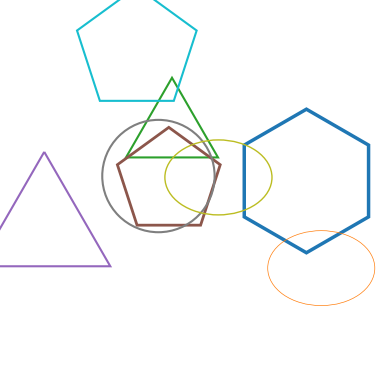[{"shape": "hexagon", "thickness": 2.5, "radius": 0.93, "center": [0.796, 0.53]}, {"shape": "oval", "thickness": 0.5, "radius": 0.7, "center": [0.834, 0.304]}, {"shape": "triangle", "thickness": 1.5, "radius": 0.69, "center": [0.447, 0.66]}, {"shape": "triangle", "thickness": 1.5, "radius": 0.99, "center": [0.115, 0.407]}, {"shape": "pentagon", "thickness": 2, "radius": 0.7, "center": [0.438, 0.529]}, {"shape": "circle", "thickness": 1.5, "radius": 0.73, "center": [0.412, 0.543]}, {"shape": "oval", "thickness": 1, "radius": 0.7, "center": [0.567, 0.539]}, {"shape": "pentagon", "thickness": 1.5, "radius": 0.82, "center": [0.355, 0.87]}]